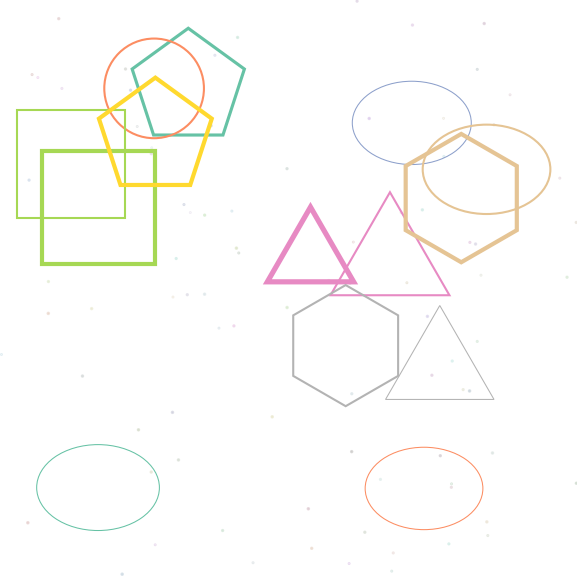[{"shape": "pentagon", "thickness": 1.5, "radius": 0.51, "center": [0.326, 0.848]}, {"shape": "oval", "thickness": 0.5, "radius": 0.53, "center": [0.17, 0.155]}, {"shape": "oval", "thickness": 0.5, "radius": 0.51, "center": [0.734, 0.153]}, {"shape": "circle", "thickness": 1, "radius": 0.43, "center": [0.267, 0.846]}, {"shape": "oval", "thickness": 0.5, "radius": 0.52, "center": [0.713, 0.786]}, {"shape": "triangle", "thickness": 1, "radius": 0.59, "center": [0.675, 0.547]}, {"shape": "triangle", "thickness": 2.5, "radius": 0.43, "center": [0.538, 0.554]}, {"shape": "square", "thickness": 2, "radius": 0.49, "center": [0.171, 0.64]}, {"shape": "square", "thickness": 1, "radius": 0.47, "center": [0.123, 0.716]}, {"shape": "pentagon", "thickness": 2, "radius": 0.51, "center": [0.269, 0.762]}, {"shape": "hexagon", "thickness": 2, "radius": 0.56, "center": [0.799, 0.656]}, {"shape": "oval", "thickness": 1, "radius": 0.55, "center": [0.842, 0.706]}, {"shape": "hexagon", "thickness": 1, "radius": 0.52, "center": [0.599, 0.401]}, {"shape": "triangle", "thickness": 0.5, "radius": 0.54, "center": [0.762, 0.362]}]